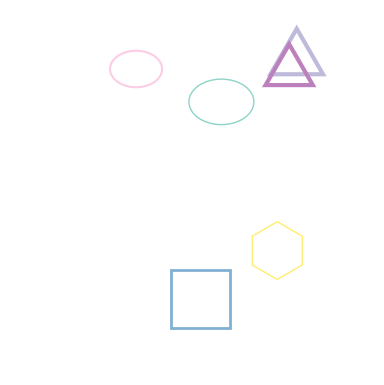[{"shape": "oval", "thickness": 1, "radius": 0.42, "center": [0.575, 0.735]}, {"shape": "triangle", "thickness": 3, "radius": 0.39, "center": [0.771, 0.847]}, {"shape": "square", "thickness": 2, "radius": 0.38, "center": [0.521, 0.224]}, {"shape": "oval", "thickness": 1.5, "radius": 0.34, "center": [0.353, 0.821]}, {"shape": "triangle", "thickness": 3, "radius": 0.35, "center": [0.751, 0.814]}, {"shape": "hexagon", "thickness": 1, "radius": 0.37, "center": [0.72, 0.349]}]